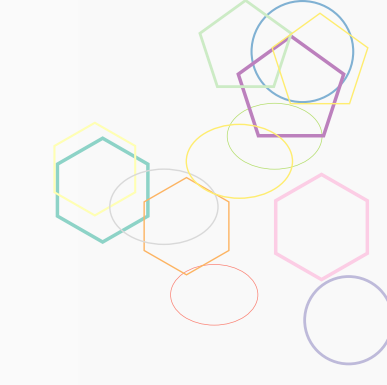[{"shape": "hexagon", "thickness": 2.5, "radius": 0.67, "center": [0.265, 0.506]}, {"shape": "hexagon", "thickness": 1.5, "radius": 0.6, "center": [0.245, 0.561]}, {"shape": "circle", "thickness": 2, "radius": 0.57, "center": [0.9, 0.168]}, {"shape": "oval", "thickness": 0.5, "radius": 0.56, "center": [0.553, 0.234]}, {"shape": "circle", "thickness": 1.5, "radius": 0.66, "center": [0.78, 0.866]}, {"shape": "hexagon", "thickness": 1, "radius": 0.63, "center": [0.481, 0.412]}, {"shape": "oval", "thickness": 0.5, "radius": 0.61, "center": [0.709, 0.646]}, {"shape": "hexagon", "thickness": 2.5, "radius": 0.68, "center": [0.83, 0.41]}, {"shape": "oval", "thickness": 1, "radius": 0.7, "center": [0.423, 0.463]}, {"shape": "pentagon", "thickness": 2.5, "radius": 0.72, "center": [0.751, 0.763]}, {"shape": "pentagon", "thickness": 2, "radius": 0.62, "center": [0.634, 0.875]}, {"shape": "pentagon", "thickness": 1, "radius": 0.65, "center": [0.826, 0.836]}, {"shape": "oval", "thickness": 1, "radius": 0.69, "center": [0.618, 0.581]}]